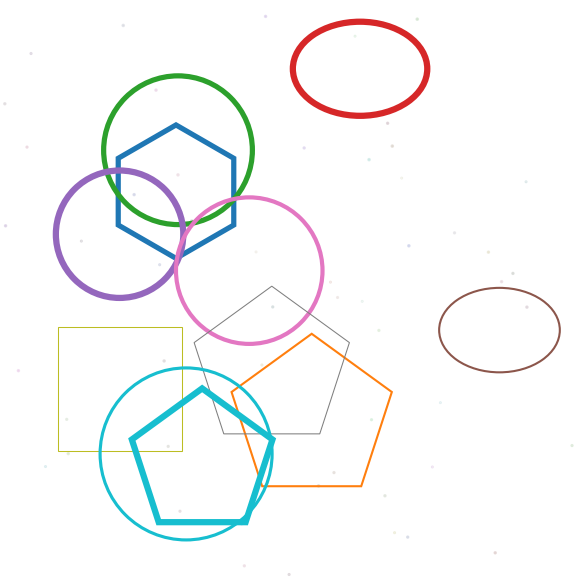[{"shape": "hexagon", "thickness": 2.5, "radius": 0.58, "center": [0.305, 0.667]}, {"shape": "pentagon", "thickness": 1, "radius": 0.73, "center": [0.54, 0.275]}, {"shape": "circle", "thickness": 2.5, "radius": 0.64, "center": [0.308, 0.739]}, {"shape": "oval", "thickness": 3, "radius": 0.58, "center": [0.623, 0.88]}, {"shape": "circle", "thickness": 3, "radius": 0.55, "center": [0.207, 0.594]}, {"shape": "oval", "thickness": 1, "radius": 0.52, "center": [0.865, 0.428]}, {"shape": "circle", "thickness": 2, "radius": 0.63, "center": [0.432, 0.53]}, {"shape": "pentagon", "thickness": 0.5, "radius": 0.71, "center": [0.471, 0.362]}, {"shape": "square", "thickness": 0.5, "radius": 0.54, "center": [0.208, 0.325]}, {"shape": "circle", "thickness": 1.5, "radius": 0.74, "center": [0.322, 0.213]}, {"shape": "pentagon", "thickness": 3, "radius": 0.64, "center": [0.35, 0.199]}]